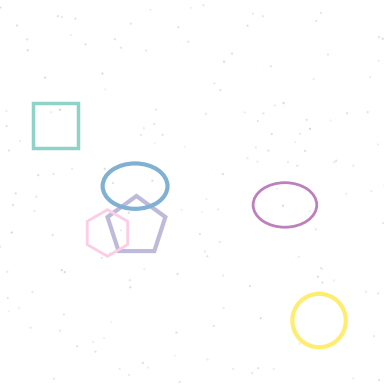[{"shape": "square", "thickness": 2.5, "radius": 0.29, "center": [0.145, 0.674]}, {"shape": "pentagon", "thickness": 3, "radius": 0.4, "center": [0.354, 0.412]}, {"shape": "oval", "thickness": 3, "radius": 0.42, "center": [0.351, 0.517]}, {"shape": "hexagon", "thickness": 2, "radius": 0.3, "center": [0.279, 0.395]}, {"shape": "oval", "thickness": 2, "radius": 0.41, "center": [0.74, 0.468]}, {"shape": "circle", "thickness": 3, "radius": 0.35, "center": [0.829, 0.167]}]